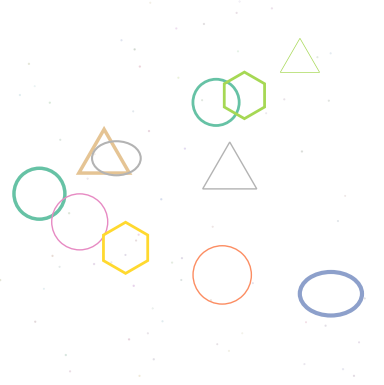[{"shape": "circle", "thickness": 2, "radius": 0.3, "center": [0.561, 0.734]}, {"shape": "circle", "thickness": 2.5, "radius": 0.33, "center": [0.102, 0.497]}, {"shape": "circle", "thickness": 1, "radius": 0.38, "center": [0.577, 0.286]}, {"shape": "oval", "thickness": 3, "radius": 0.4, "center": [0.86, 0.237]}, {"shape": "circle", "thickness": 1, "radius": 0.36, "center": [0.207, 0.424]}, {"shape": "hexagon", "thickness": 2, "radius": 0.3, "center": [0.635, 0.752]}, {"shape": "triangle", "thickness": 0.5, "radius": 0.3, "center": [0.779, 0.842]}, {"shape": "hexagon", "thickness": 2, "radius": 0.33, "center": [0.326, 0.356]}, {"shape": "triangle", "thickness": 2.5, "radius": 0.38, "center": [0.27, 0.588]}, {"shape": "triangle", "thickness": 1, "radius": 0.41, "center": [0.597, 0.55]}, {"shape": "oval", "thickness": 1.5, "radius": 0.32, "center": [0.302, 0.589]}]